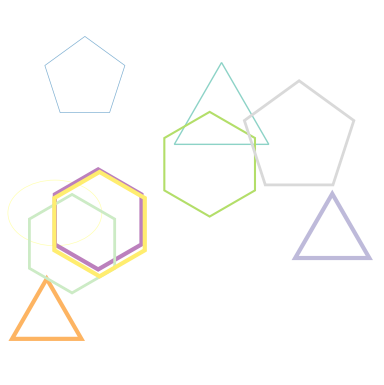[{"shape": "triangle", "thickness": 1, "radius": 0.71, "center": [0.575, 0.696]}, {"shape": "oval", "thickness": 0.5, "radius": 0.61, "center": [0.142, 0.447]}, {"shape": "triangle", "thickness": 3, "radius": 0.56, "center": [0.863, 0.385]}, {"shape": "pentagon", "thickness": 0.5, "radius": 0.55, "center": [0.22, 0.796]}, {"shape": "triangle", "thickness": 3, "radius": 0.52, "center": [0.121, 0.172]}, {"shape": "hexagon", "thickness": 1.5, "radius": 0.68, "center": [0.545, 0.573]}, {"shape": "pentagon", "thickness": 2, "radius": 0.75, "center": [0.777, 0.641]}, {"shape": "hexagon", "thickness": 3, "radius": 0.65, "center": [0.255, 0.43]}, {"shape": "hexagon", "thickness": 2, "radius": 0.64, "center": [0.187, 0.367]}, {"shape": "hexagon", "thickness": 3, "radius": 0.68, "center": [0.259, 0.418]}]